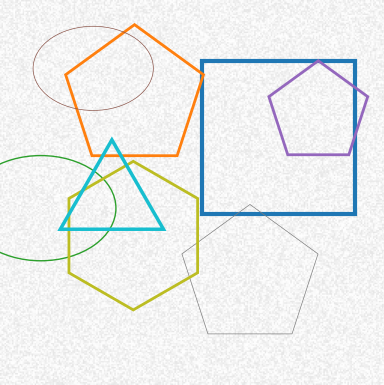[{"shape": "square", "thickness": 3, "radius": 0.99, "center": [0.724, 0.642]}, {"shape": "pentagon", "thickness": 2, "radius": 0.94, "center": [0.349, 0.748]}, {"shape": "oval", "thickness": 1, "radius": 0.98, "center": [0.106, 0.459]}, {"shape": "pentagon", "thickness": 2, "radius": 0.67, "center": [0.827, 0.707]}, {"shape": "oval", "thickness": 0.5, "radius": 0.78, "center": [0.242, 0.822]}, {"shape": "pentagon", "thickness": 0.5, "radius": 0.93, "center": [0.649, 0.283]}, {"shape": "hexagon", "thickness": 2, "radius": 0.96, "center": [0.346, 0.388]}, {"shape": "triangle", "thickness": 2.5, "radius": 0.77, "center": [0.291, 0.482]}]